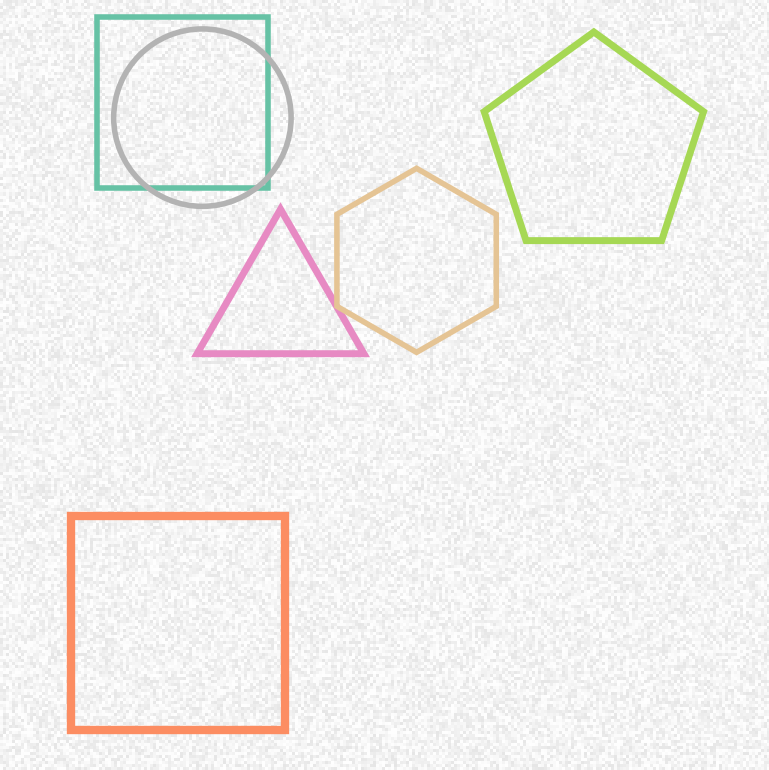[{"shape": "square", "thickness": 2, "radius": 0.55, "center": [0.237, 0.867]}, {"shape": "square", "thickness": 3, "radius": 0.69, "center": [0.231, 0.191]}, {"shape": "triangle", "thickness": 2.5, "radius": 0.63, "center": [0.364, 0.603]}, {"shape": "pentagon", "thickness": 2.5, "radius": 0.75, "center": [0.771, 0.809]}, {"shape": "hexagon", "thickness": 2, "radius": 0.6, "center": [0.541, 0.662]}, {"shape": "circle", "thickness": 2, "radius": 0.58, "center": [0.263, 0.847]}]